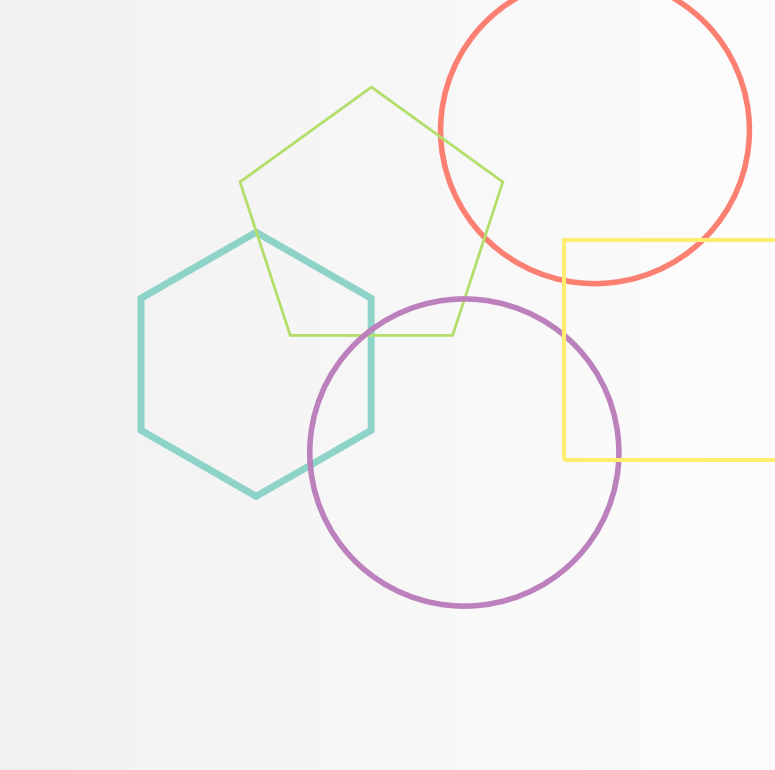[{"shape": "hexagon", "thickness": 2.5, "radius": 0.86, "center": [0.33, 0.527]}, {"shape": "circle", "thickness": 2, "radius": 1.0, "center": [0.768, 0.831]}, {"shape": "pentagon", "thickness": 1, "radius": 0.89, "center": [0.479, 0.709]}, {"shape": "circle", "thickness": 2, "radius": 1.0, "center": [0.599, 0.412]}, {"shape": "square", "thickness": 1.5, "radius": 0.71, "center": [0.871, 0.546]}]